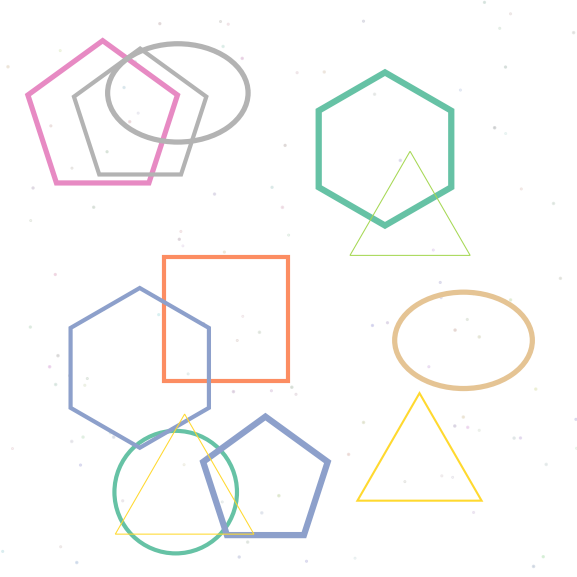[{"shape": "circle", "thickness": 2, "radius": 0.53, "center": [0.304, 0.147]}, {"shape": "hexagon", "thickness": 3, "radius": 0.66, "center": [0.667, 0.741]}, {"shape": "square", "thickness": 2, "radius": 0.54, "center": [0.391, 0.447]}, {"shape": "hexagon", "thickness": 2, "radius": 0.69, "center": [0.242, 0.362]}, {"shape": "pentagon", "thickness": 3, "radius": 0.57, "center": [0.46, 0.164]}, {"shape": "pentagon", "thickness": 2.5, "radius": 0.68, "center": [0.178, 0.793]}, {"shape": "triangle", "thickness": 0.5, "radius": 0.6, "center": [0.71, 0.617]}, {"shape": "triangle", "thickness": 0.5, "radius": 0.69, "center": [0.32, 0.144]}, {"shape": "triangle", "thickness": 1, "radius": 0.62, "center": [0.726, 0.194]}, {"shape": "oval", "thickness": 2.5, "radius": 0.6, "center": [0.803, 0.41]}, {"shape": "oval", "thickness": 2.5, "radius": 0.61, "center": [0.308, 0.838]}, {"shape": "pentagon", "thickness": 2, "radius": 0.6, "center": [0.243, 0.794]}]